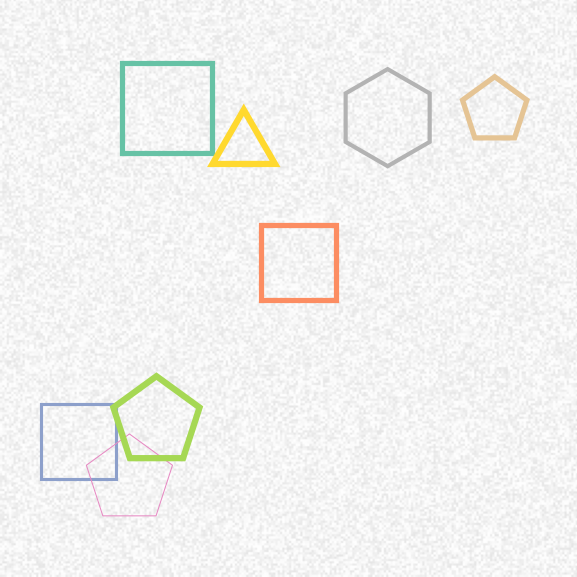[{"shape": "square", "thickness": 2.5, "radius": 0.39, "center": [0.289, 0.812]}, {"shape": "square", "thickness": 2.5, "radius": 0.33, "center": [0.517, 0.544]}, {"shape": "square", "thickness": 1.5, "radius": 0.33, "center": [0.135, 0.235]}, {"shape": "pentagon", "thickness": 0.5, "radius": 0.39, "center": [0.224, 0.169]}, {"shape": "pentagon", "thickness": 3, "radius": 0.39, "center": [0.271, 0.269]}, {"shape": "triangle", "thickness": 3, "radius": 0.31, "center": [0.422, 0.747]}, {"shape": "pentagon", "thickness": 2.5, "radius": 0.29, "center": [0.857, 0.808]}, {"shape": "hexagon", "thickness": 2, "radius": 0.42, "center": [0.671, 0.795]}]